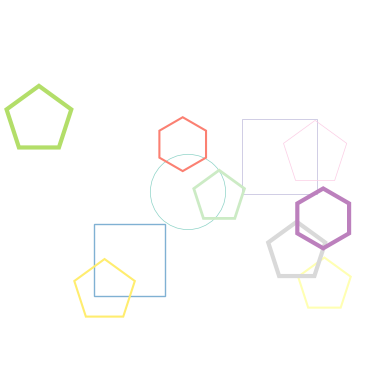[{"shape": "circle", "thickness": 0.5, "radius": 0.49, "center": [0.488, 0.501]}, {"shape": "pentagon", "thickness": 1.5, "radius": 0.36, "center": [0.843, 0.259]}, {"shape": "square", "thickness": 0.5, "radius": 0.49, "center": [0.727, 0.593]}, {"shape": "hexagon", "thickness": 1.5, "radius": 0.35, "center": [0.475, 0.626]}, {"shape": "square", "thickness": 1, "radius": 0.47, "center": [0.336, 0.324]}, {"shape": "pentagon", "thickness": 3, "radius": 0.44, "center": [0.101, 0.688]}, {"shape": "pentagon", "thickness": 0.5, "radius": 0.43, "center": [0.818, 0.601]}, {"shape": "pentagon", "thickness": 3, "radius": 0.39, "center": [0.771, 0.346]}, {"shape": "hexagon", "thickness": 3, "radius": 0.39, "center": [0.839, 0.433]}, {"shape": "pentagon", "thickness": 2, "radius": 0.35, "center": [0.569, 0.489]}, {"shape": "pentagon", "thickness": 1.5, "radius": 0.41, "center": [0.272, 0.245]}]